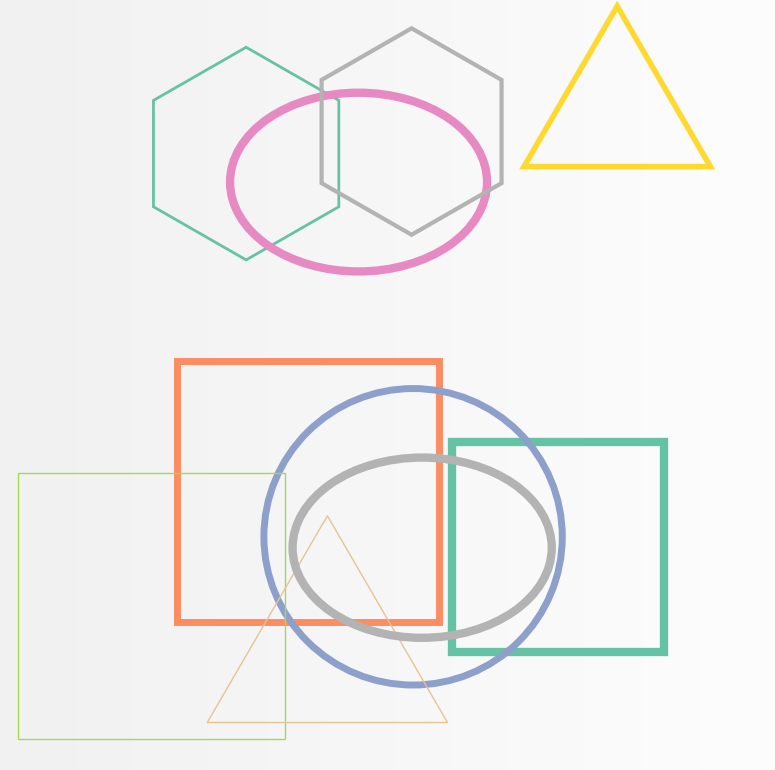[{"shape": "square", "thickness": 3, "radius": 0.68, "center": [0.72, 0.29]}, {"shape": "hexagon", "thickness": 1, "radius": 0.69, "center": [0.318, 0.801]}, {"shape": "square", "thickness": 2.5, "radius": 0.85, "center": [0.397, 0.362]}, {"shape": "circle", "thickness": 2.5, "radius": 0.96, "center": [0.533, 0.303]}, {"shape": "oval", "thickness": 3, "radius": 0.83, "center": [0.463, 0.764]}, {"shape": "square", "thickness": 0.5, "radius": 0.86, "center": [0.196, 0.213]}, {"shape": "triangle", "thickness": 2, "radius": 0.69, "center": [0.796, 0.853]}, {"shape": "triangle", "thickness": 0.5, "radius": 0.9, "center": [0.422, 0.151]}, {"shape": "oval", "thickness": 3, "radius": 0.84, "center": [0.545, 0.289]}, {"shape": "hexagon", "thickness": 1.5, "radius": 0.67, "center": [0.531, 0.829]}]